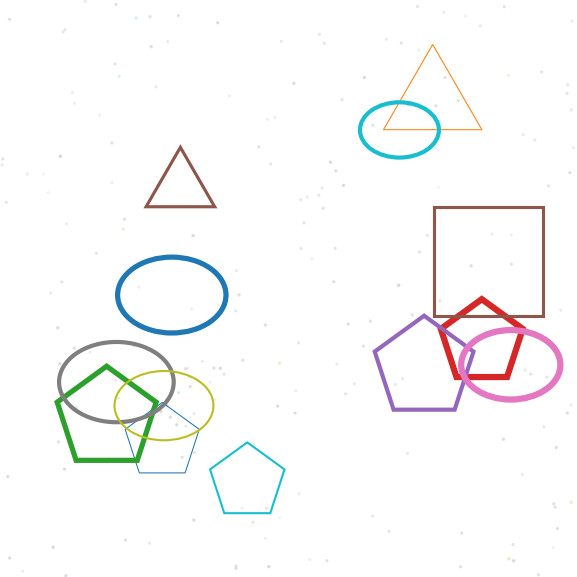[{"shape": "oval", "thickness": 2.5, "radius": 0.47, "center": [0.297, 0.488]}, {"shape": "pentagon", "thickness": 0.5, "radius": 0.34, "center": [0.281, 0.235]}, {"shape": "triangle", "thickness": 0.5, "radius": 0.49, "center": [0.749, 0.824]}, {"shape": "pentagon", "thickness": 2.5, "radius": 0.45, "center": [0.185, 0.275]}, {"shape": "pentagon", "thickness": 3, "radius": 0.37, "center": [0.834, 0.407]}, {"shape": "pentagon", "thickness": 2, "radius": 0.45, "center": [0.734, 0.362]}, {"shape": "triangle", "thickness": 1.5, "radius": 0.34, "center": [0.312, 0.675]}, {"shape": "square", "thickness": 1.5, "radius": 0.47, "center": [0.846, 0.546]}, {"shape": "oval", "thickness": 3, "radius": 0.43, "center": [0.884, 0.367]}, {"shape": "oval", "thickness": 2, "radius": 0.5, "center": [0.202, 0.338]}, {"shape": "oval", "thickness": 1, "radius": 0.43, "center": [0.284, 0.297]}, {"shape": "pentagon", "thickness": 1, "radius": 0.34, "center": [0.428, 0.165]}, {"shape": "oval", "thickness": 2, "radius": 0.34, "center": [0.692, 0.774]}]